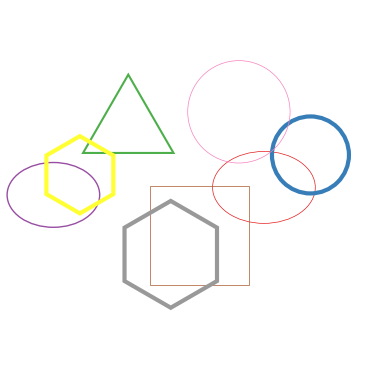[{"shape": "oval", "thickness": 0.5, "radius": 0.67, "center": [0.686, 0.513]}, {"shape": "circle", "thickness": 3, "radius": 0.5, "center": [0.806, 0.598]}, {"shape": "triangle", "thickness": 1.5, "radius": 0.68, "center": [0.333, 0.671]}, {"shape": "oval", "thickness": 1, "radius": 0.6, "center": [0.139, 0.494]}, {"shape": "hexagon", "thickness": 3, "radius": 0.5, "center": [0.207, 0.546]}, {"shape": "square", "thickness": 0.5, "radius": 0.64, "center": [0.518, 0.387]}, {"shape": "circle", "thickness": 0.5, "radius": 0.66, "center": [0.621, 0.71]}, {"shape": "hexagon", "thickness": 3, "radius": 0.69, "center": [0.444, 0.339]}]